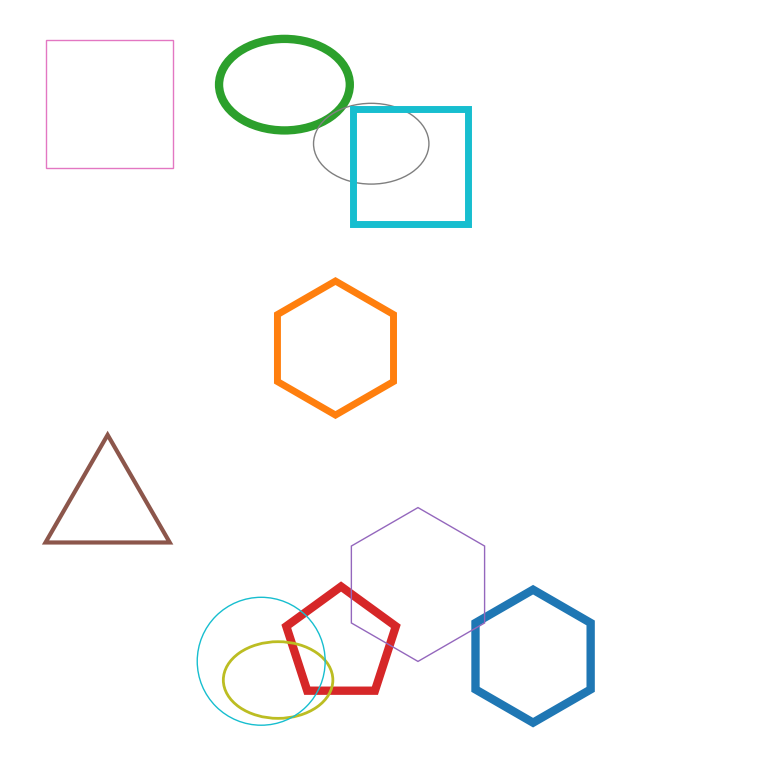[{"shape": "hexagon", "thickness": 3, "radius": 0.43, "center": [0.692, 0.148]}, {"shape": "hexagon", "thickness": 2.5, "radius": 0.44, "center": [0.436, 0.548]}, {"shape": "oval", "thickness": 3, "radius": 0.42, "center": [0.369, 0.89]}, {"shape": "pentagon", "thickness": 3, "radius": 0.37, "center": [0.443, 0.163]}, {"shape": "hexagon", "thickness": 0.5, "radius": 0.5, "center": [0.543, 0.241]}, {"shape": "triangle", "thickness": 1.5, "radius": 0.47, "center": [0.14, 0.342]}, {"shape": "square", "thickness": 0.5, "radius": 0.41, "center": [0.142, 0.865]}, {"shape": "oval", "thickness": 0.5, "radius": 0.37, "center": [0.482, 0.813]}, {"shape": "oval", "thickness": 1, "radius": 0.36, "center": [0.361, 0.117]}, {"shape": "circle", "thickness": 0.5, "radius": 0.42, "center": [0.339, 0.141]}, {"shape": "square", "thickness": 2.5, "radius": 0.37, "center": [0.533, 0.784]}]